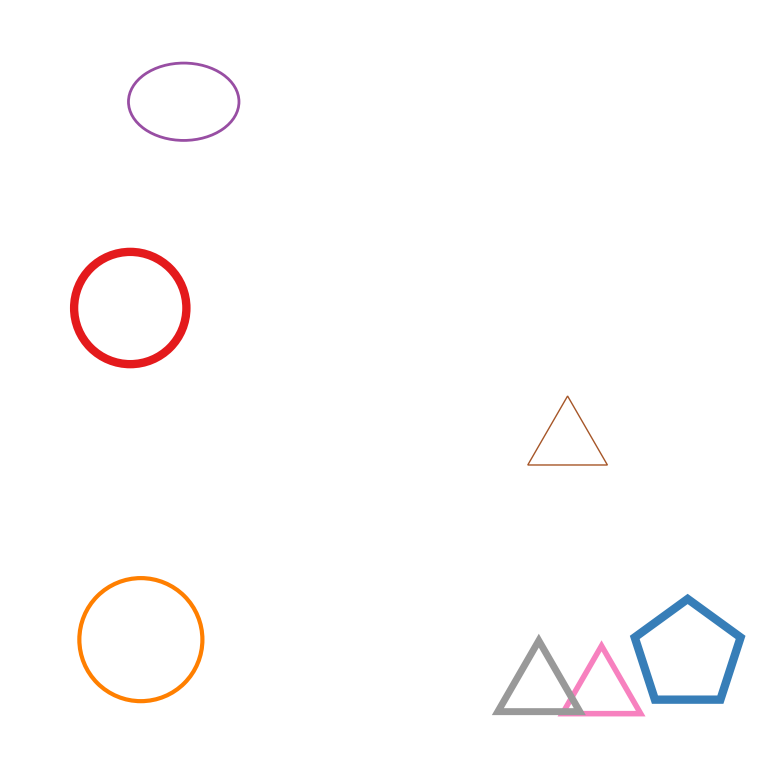[{"shape": "circle", "thickness": 3, "radius": 0.36, "center": [0.169, 0.6]}, {"shape": "pentagon", "thickness": 3, "radius": 0.36, "center": [0.893, 0.15]}, {"shape": "oval", "thickness": 1, "radius": 0.36, "center": [0.239, 0.868]}, {"shape": "circle", "thickness": 1.5, "radius": 0.4, "center": [0.183, 0.169]}, {"shape": "triangle", "thickness": 0.5, "radius": 0.3, "center": [0.737, 0.426]}, {"shape": "triangle", "thickness": 2, "radius": 0.29, "center": [0.781, 0.103]}, {"shape": "triangle", "thickness": 2.5, "radius": 0.31, "center": [0.7, 0.107]}]